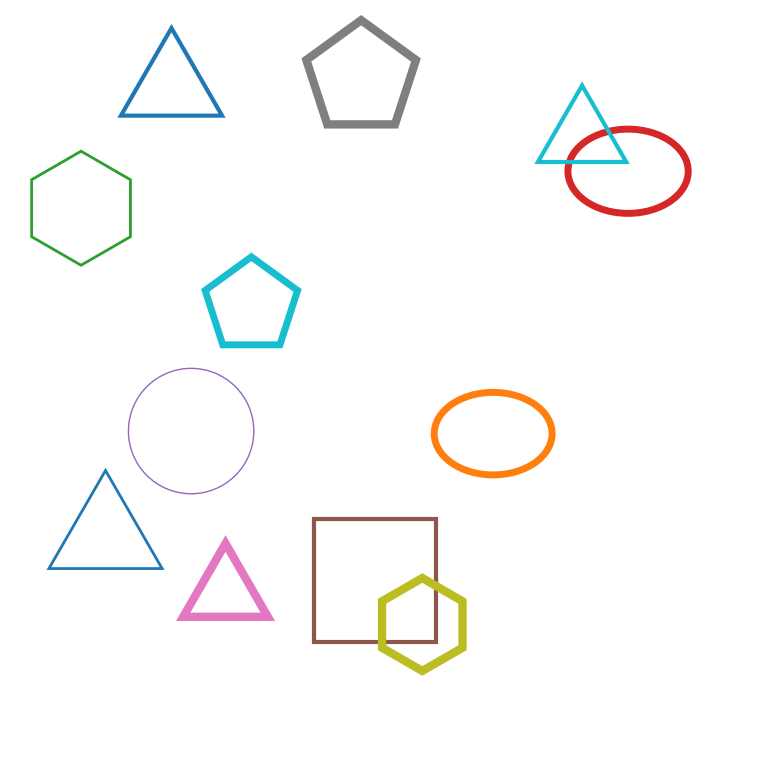[{"shape": "triangle", "thickness": 1, "radius": 0.42, "center": [0.137, 0.304]}, {"shape": "triangle", "thickness": 1.5, "radius": 0.38, "center": [0.223, 0.888]}, {"shape": "oval", "thickness": 2.5, "radius": 0.38, "center": [0.64, 0.437]}, {"shape": "hexagon", "thickness": 1, "radius": 0.37, "center": [0.105, 0.73]}, {"shape": "oval", "thickness": 2.5, "radius": 0.39, "center": [0.816, 0.778]}, {"shape": "circle", "thickness": 0.5, "radius": 0.41, "center": [0.248, 0.44]}, {"shape": "square", "thickness": 1.5, "radius": 0.4, "center": [0.487, 0.246]}, {"shape": "triangle", "thickness": 3, "radius": 0.32, "center": [0.293, 0.231]}, {"shape": "pentagon", "thickness": 3, "radius": 0.37, "center": [0.469, 0.899]}, {"shape": "hexagon", "thickness": 3, "radius": 0.3, "center": [0.548, 0.189]}, {"shape": "triangle", "thickness": 1.5, "radius": 0.33, "center": [0.756, 0.823]}, {"shape": "pentagon", "thickness": 2.5, "radius": 0.32, "center": [0.326, 0.603]}]